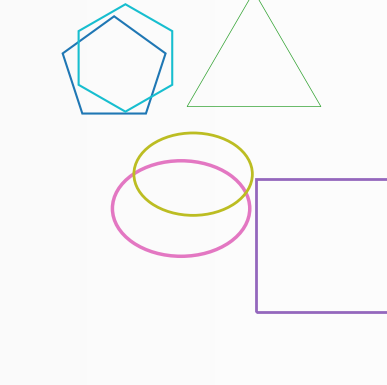[{"shape": "pentagon", "thickness": 1.5, "radius": 0.7, "center": [0.295, 0.818]}, {"shape": "triangle", "thickness": 0.5, "radius": 1.0, "center": [0.656, 0.823]}, {"shape": "square", "thickness": 2, "radius": 0.87, "center": [0.833, 0.362]}, {"shape": "oval", "thickness": 2.5, "radius": 0.89, "center": [0.467, 0.458]}, {"shape": "oval", "thickness": 2, "radius": 0.76, "center": [0.498, 0.548]}, {"shape": "hexagon", "thickness": 1.5, "radius": 0.7, "center": [0.324, 0.849]}]